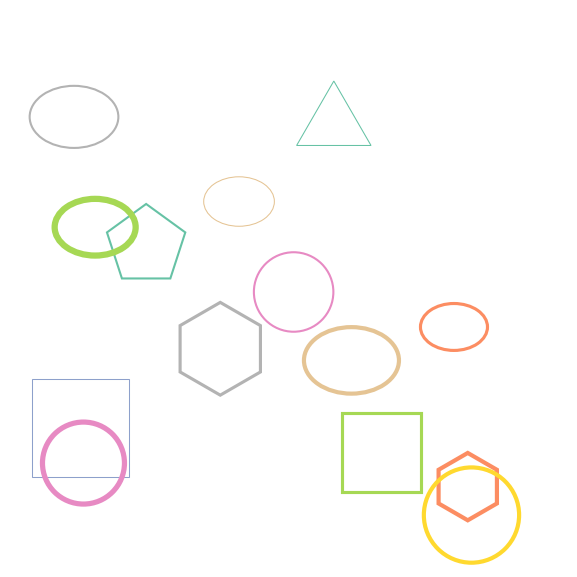[{"shape": "triangle", "thickness": 0.5, "radius": 0.37, "center": [0.578, 0.784]}, {"shape": "pentagon", "thickness": 1, "radius": 0.36, "center": [0.253, 0.575]}, {"shape": "hexagon", "thickness": 2, "radius": 0.29, "center": [0.81, 0.156]}, {"shape": "oval", "thickness": 1.5, "radius": 0.29, "center": [0.786, 0.433]}, {"shape": "square", "thickness": 0.5, "radius": 0.42, "center": [0.14, 0.258]}, {"shape": "circle", "thickness": 1, "radius": 0.34, "center": [0.508, 0.494]}, {"shape": "circle", "thickness": 2.5, "radius": 0.35, "center": [0.145, 0.197]}, {"shape": "square", "thickness": 1.5, "radius": 0.34, "center": [0.66, 0.216]}, {"shape": "oval", "thickness": 3, "radius": 0.35, "center": [0.165, 0.606]}, {"shape": "circle", "thickness": 2, "radius": 0.41, "center": [0.816, 0.107]}, {"shape": "oval", "thickness": 2, "radius": 0.41, "center": [0.609, 0.375]}, {"shape": "oval", "thickness": 0.5, "radius": 0.31, "center": [0.414, 0.65]}, {"shape": "hexagon", "thickness": 1.5, "radius": 0.4, "center": [0.381, 0.395]}, {"shape": "oval", "thickness": 1, "radius": 0.38, "center": [0.128, 0.797]}]